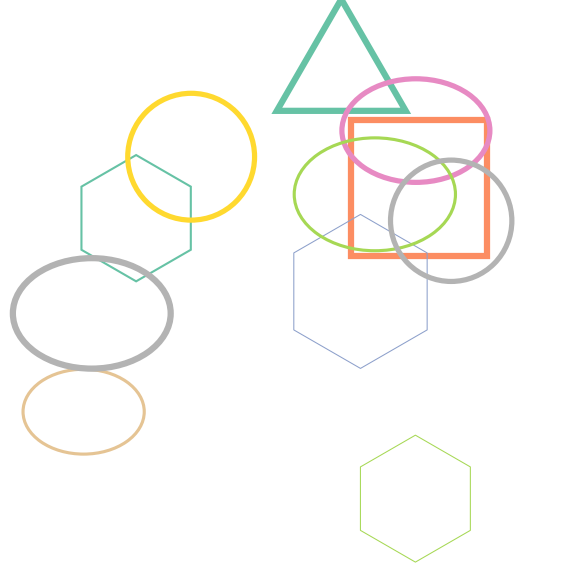[{"shape": "triangle", "thickness": 3, "radius": 0.64, "center": [0.591, 0.872]}, {"shape": "hexagon", "thickness": 1, "radius": 0.55, "center": [0.236, 0.621]}, {"shape": "square", "thickness": 3, "radius": 0.59, "center": [0.726, 0.674]}, {"shape": "hexagon", "thickness": 0.5, "radius": 0.67, "center": [0.624, 0.495]}, {"shape": "oval", "thickness": 2.5, "radius": 0.64, "center": [0.72, 0.773]}, {"shape": "oval", "thickness": 1.5, "radius": 0.7, "center": [0.649, 0.663]}, {"shape": "hexagon", "thickness": 0.5, "radius": 0.55, "center": [0.719, 0.136]}, {"shape": "circle", "thickness": 2.5, "radius": 0.55, "center": [0.331, 0.728]}, {"shape": "oval", "thickness": 1.5, "radius": 0.52, "center": [0.145, 0.286]}, {"shape": "oval", "thickness": 3, "radius": 0.68, "center": [0.159, 0.456]}, {"shape": "circle", "thickness": 2.5, "radius": 0.53, "center": [0.781, 0.617]}]